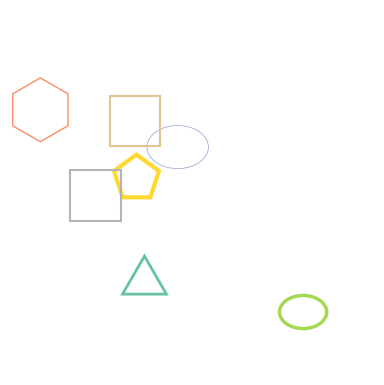[{"shape": "triangle", "thickness": 2, "radius": 0.33, "center": [0.375, 0.269]}, {"shape": "hexagon", "thickness": 1, "radius": 0.41, "center": [0.105, 0.715]}, {"shape": "oval", "thickness": 0.5, "radius": 0.4, "center": [0.462, 0.618]}, {"shape": "oval", "thickness": 2.5, "radius": 0.31, "center": [0.787, 0.19]}, {"shape": "pentagon", "thickness": 3, "radius": 0.31, "center": [0.354, 0.537]}, {"shape": "square", "thickness": 1.5, "radius": 0.32, "center": [0.351, 0.686]}, {"shape": "square", "thickness": 1.5, "radius": 0.33, "center": [0.248, 0.493]}]